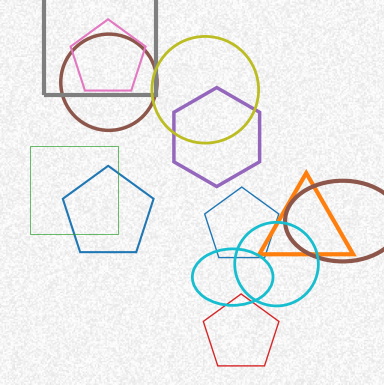[{"shape": "pentagon", "thickness": 1.5, "radius": 0.62, "center": [0.281, 0.445]}, {"shape": "pentagon", "thickness": 1, "radius": 0.51, "center": [0.628, 0.413]}, {"shape": "triangle", "thickness": 3, "radius": 0.7, "center": [0.795, 0.41]}, {"shape": "square", "thickness": 0.5, "radius": 0.57, "center": [0.192, 0.506]}, {"shape": "pentagon", "thickness": 1, "radius": 0.52, "center": [0.626, 0.133]}, {"shape": "hexagon", "thickness": 2.5, "radius": 0.64, "center": [0.563, 0.644]}, {"shape": "oval", "thickness": 3, "radius": 0.75, "center": [0.89, 0.426]}, {"shape": "circle", "thickness": 2.5, "radius": 0.63, "center": [0.283, 0.786]}, {"shape": "pentagon", "thickness": 1.5, "radius": 0.51, "center": [0.281, 0.848]}, {"shape": "square", "thickness": 3, "radius": 0.73, "center": [0.26, 0.899]}, {"shape": "circle", "thickness": 2, "radius": 0.69, "center": [0.533, 0.767]}, {"shape": "oval", "thickness": 2, "radius": 0.52, "center": [0.604, 0.28]}, {"shape": "circle", "thickness": 2, "radius": 0.54, "center": [0.718, 0.314]}]